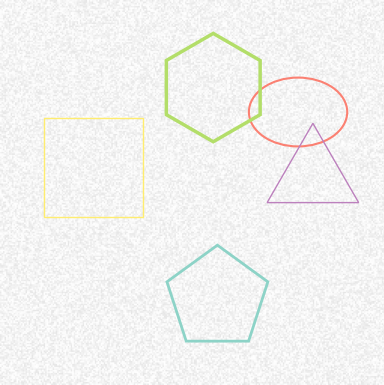[{"shape": "pentagon", "thickness": 2, "radius": 0.69, "center": [0.565, 0.225]}, {"shape": "oval", "thickness": 1.5, "radius": 0.64, "center": [0.774, 0.709]}, {"shape": "hexagon", "thickness": 2.5, "radius": 0.7, "center": [0.554, 0.773]}, {"shape": "triangle", "thickness": 1, "radius": 0.69, "center": [0.813, 0.542]}, {"shape": "square", "thickness": 1, "radius": 0.64, "center": [0.242, 0.565]}]